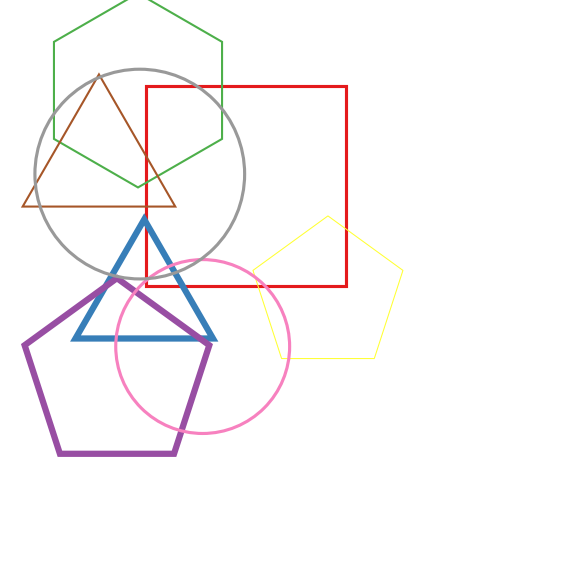[{"shape": "square", "thickness": 1.5, "radius": 0.87, "center": [0.427, 0.676]}, {"shape": "triangle", "thickness": 3, "radius": 0.69, "center": [0.25, 0.482]}, {"shape": "hexagon", "thickness": 1, "radius": 0.84, "center": [0.239, 0.843]}, {"shape": "pentagon", "thickness": 3, "radius": 0.84, "center": [0.203, 0.349]}, {"shape": "pentagon", "thickness": 0.5, "radius": 0.68, "center": [0.568, 0.489]}, {"shape": "triangle", "thickness": 1, "radius": 0.76, "center": [0.171, 0.718]}, {"shape": "circle", "thickness": 1.5, "radius": 0.75, "center": [0.351, 0.399]}, {"shape": "circle", "thickness": 1.5, "radius": 0.91, "center": [0.242, 0.698]}]